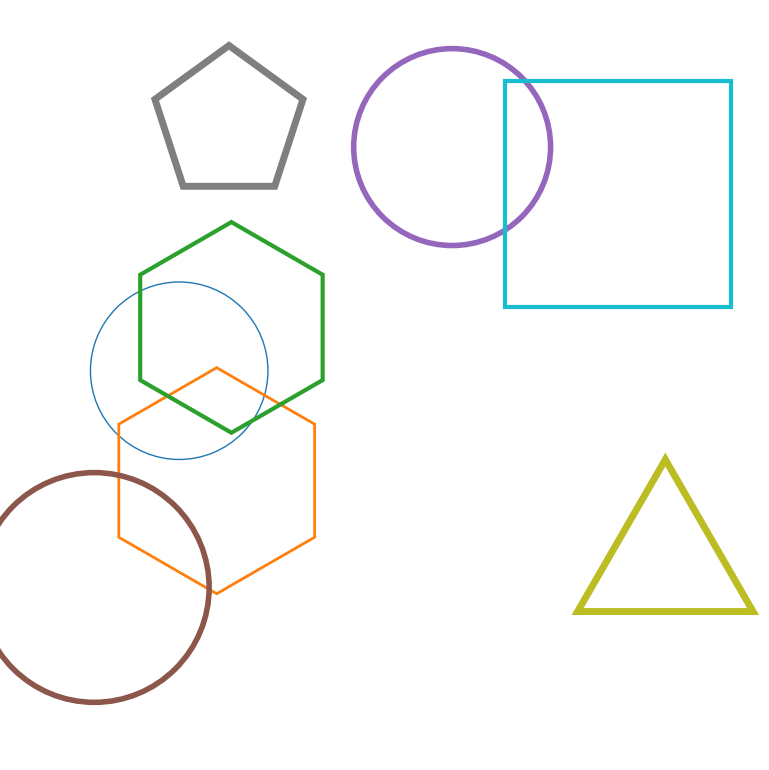[{"shape": "circle", "thickness": 0.5, "radius": 0.58, "center": [0.233, 0.519]}, {"shape": "hexagon", "thickness": 1, "radius": 0.73, "center": [0.281, 0.376]}, {"shape": "hexagon", "thickness": 1.5, "radius": 0.68, "center": [0.301, 0.575]}, {"shape": "circle", "thickness": 2, "radius": 0.64, "center": [0.587, 0.809]}, {"shape": "circle", "thickness": 2, "radius": 0.75, "center": [0.122, 0.237]}, {"shape": "pentagon", "thickness": 2.5, "radius": 0.51, "center": [0.297, 0.84]}, {"shape": "triangle", "thickness": 2.5, "radius": 0.66, "center": [0.864, 0.272]}, {"shape": "square", "thickness": 1.5, "radius": 0.73, "center": [0.803, 0.748]}]